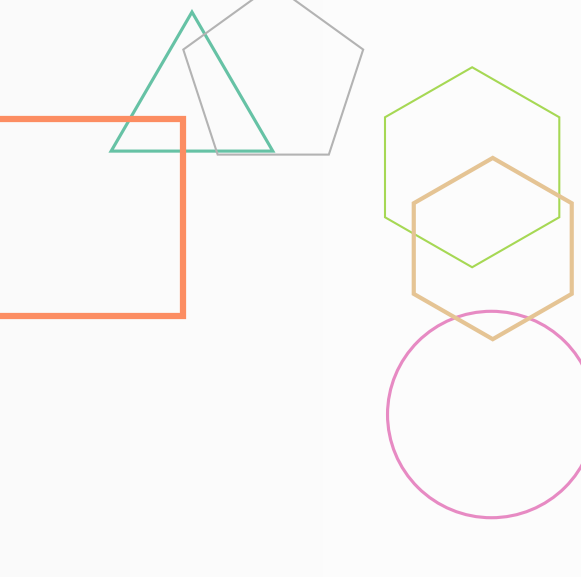[{"shape": "triangle", "thickness": 1.5, "radius": 0.8, "center": [0.33, 0.818]}, {"shape": "square", "thickness": 3, "radius": 0.85, "center": [0.144, 0.623]}, {"shape": "circle", "thickness": 1.5, "radius": 0.89, "center": [0.845, 0.281]}, {"shape": "hexagon", "thickness": 1, "radius": 0.87, "center": [0.812, 0.71]}, {"shape": "hexagon", "thickness": 2, "radius": 0.78, "center": [0.848, 0.569]}, {"shape": "pentagon", "thickness": 1, "radius": 0.81, "center": [0.47, 0.863]}]